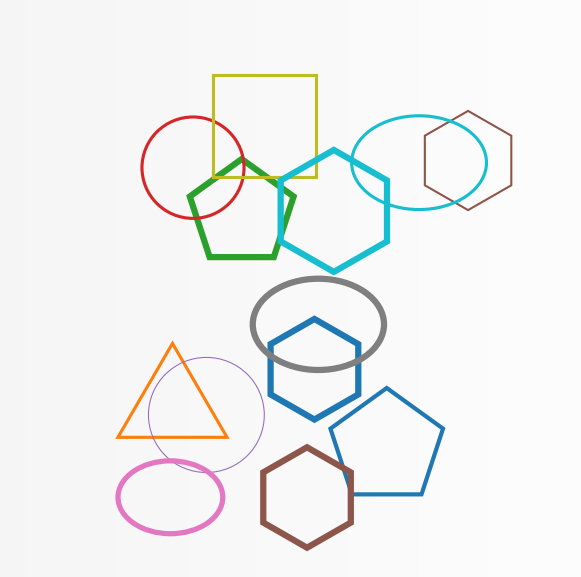[{"shape": "hexagon", "thickness": 3, "radius": 0.44, "center": [0.541, 0.36]}, {"shape": "pentagon", "thickness": 2, "radius": 0.51, "center": [0.665, 0.225]}, {"shape": "triangle", "thickness": 1.5, "radius": 0.54, "center": [0.297, 0.296]}, {"shape": "pentagon", "thickness": 3, "radius": 0.47, "center": [0.416, 0.63]}, {"shape": "circle", "thickness": 1.5, "radius": 0.44, "center": [0.332, 0.709]}, {"shape": "circle", "thickness": 0.5, "radius": 0.5, "center": [0.355, 0.281]}, {"shape": "hexagon", "thickness": 1, "radius": 0.43, "center": [0.805, 0.721]}, {"shape": "hexagon", "thickness": 3, "radius": 0.43, "center": [0.528, 0.138]}, {"shape": "oval", "thickness": 2.5, "radius": 0.45, "center": [0.293, 0.138]}, {"shape": "oval", "thickness": 3, "radius": 0.56, "center": [0.548, 0.437]}, {"shape": "square", "thickness": 1.5, "radius": 0.44, "center": [0.455, 0.781]}, {"shape": "hexagon", "thickness": 3, "radius": 0.53, "center": [0.574, 0.634]}, {"shape": "oval", "thickness": 1.5, "radius": 0.58, "center": [0.721, 0.717]}]